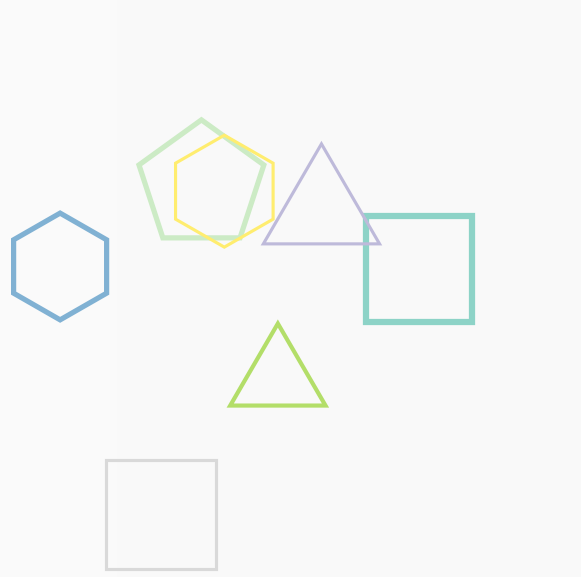[{"shape": "square", "thickness": 3, "radius": 0.46, "center": [0.721, 0.534]}, {"shape": "triangle", "thickness": 1.5, "radius": 0.58, "center": [0.553, 0.635]}, {"shape": "hexagon", "thickness": 2.5, "radius": 0.46, "center": [0.103, 0.538]}, {"shape": "triangle", "thickness": 2, "radius": 0.47, "center": [0.478, 0.344]}, {"shape": "square", "thickness": 1.5, "radius": 0.47, "center": [0.277, 0.109]}, {"shape": "pentagon", "thickness": 2.5, "radius": 0.56, "center": [0.347, 0.679]}, {"shape": "hexagon", "thickness": 1.5, "radius": 0.48, "center": [0.386, 0.668]}]